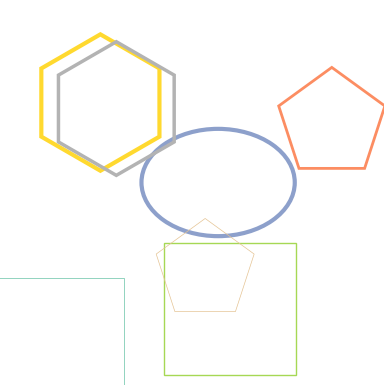[{"shape": "square", "thickness": 0.5, "radius": 0.87, "center": [0.148, 0.104]}, {"shape": "pentagon", "thickness": 2, "radius": 0.72, "center": [0.862, 0.68]}, {"shape": "oval", "thickness": 3, "radius": 1.0, "center": [0.567, 0.526]}, {"shape": "square", "thickness": 1, "radius": 0.86, "center": [0.598, 0.197]}, {"shape": "hexagon", "thickness": 3, "radius": 0.89, "center": [0.261, 0.734]}, {"shape": "pentagon", "thickness": 0.5, "radius": 0.67, "center": [0.533, 0.299]}, {"shape": "hexagon", "thickness": 2.5, "radius": 0.87, "center": [0.302, 0.718]}]